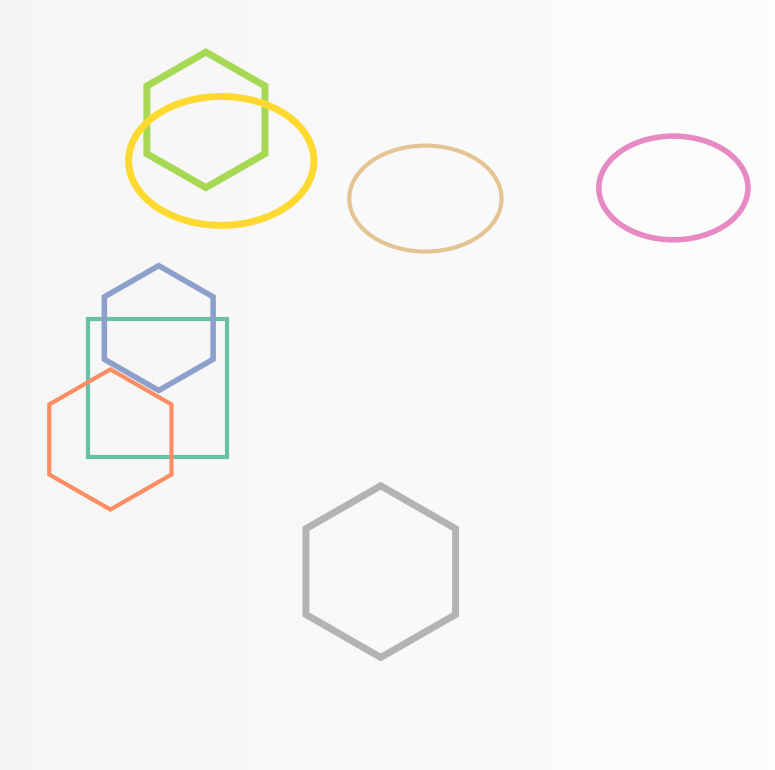[{"shape": "square", "thickness": 1.5, "radius": 0.45, "center": [0.203, 0.496]}, {"shape": "hexagon", "thickness": 1.5, "radius": 0.46, "center": [0.142, 0.429]}, {"shape": "hexagon", "thickness": 2, "radius": 0.41, "center": [0.205, 0.574]}, {"shape": "oval", "thickness": 2, "radius": 0.48, "center": [0.869, 0.756]}, {"shape": "hexagon", "thickness": 2.5, "radius": 0.44, "center": [0.266, 0.844]}, {"shape": "oval", "thickness": 2.5, "radius": 0.6, "center": [0.286, 0.791]}, {"shape": "oval", "thickness": 1.5, "radius": 0.49, "center": [0.549, 0.742]}, {"shape": "hexagon", "thickness": 2.5, "radius": 0.56, "center": [0.491, 0.258]}]